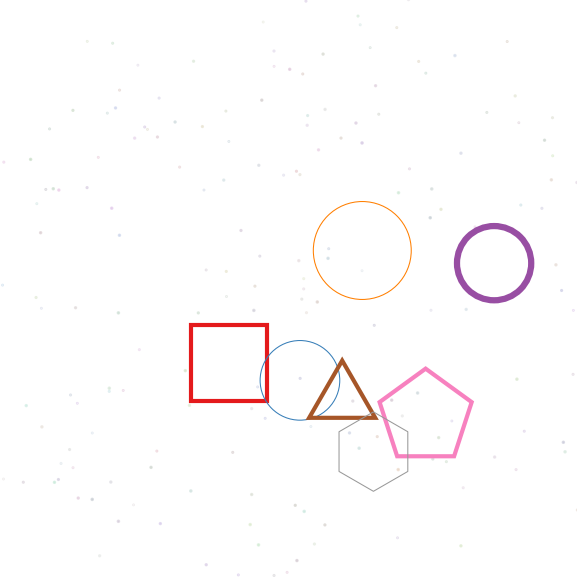[{"shape": "square", "thickness": 2, "radius": 0.33, "center": [0.396, 0.371]}, {"shape": "circle", "thickness": 0.5, "radius": 0.34, "center": [0.519, 0.341]}, {"shape": "circle", "thickness": 3, "radius": 0.32, "center": [0.856, 0.543]}, {"shape": "circle", "thickness": 0.5, "radius": 0.42, "center": [0.627, 0.565]}, {"shape": "triangle", "thickness": 2, "radius": 0.33, "center": [0.593, 0.309]}, {"shape": "pentagon", "thickness": 2, "radius": 0.42, "center": [0.737, 0.277]}, {"shape": "hexagon", "thickness": 0.5, "radius": 0.34, "center": [0.647, 0.217]}]